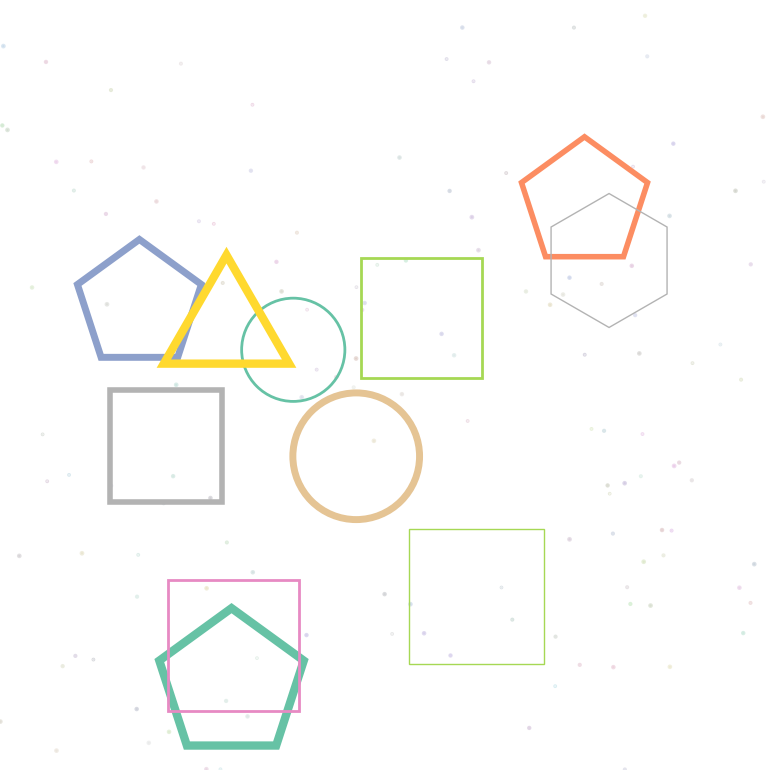[{"shape": "circle", "thickness": 1, "radius": 0.34, "center": [0.381, 0.546]}, {"shape": "pentagon", "thickness": 3, "radius": 0.49, "center": [0.301, 0.112]}, {"shape": "pentagon", "thickness": 2, "radius": 0.43, "center": [0.759, 0.736]}, {"shape": "pentagon", "thickness": 2.5, "radius": 0.42, "center": [0.181, 0.604]}, {"shape": "square", "thickness": 1, "radius": 0.43, "center": [0.303, 0.162]}, {"shape": "square", "thickness": 0.5, "radius": 0.44, "center": [0.619, 0.225]}, {"shape": "square", "thickness": 1, "radius": 0.39, "center": [0.547, 0.587]}, {"shape": "triangle", "thickness": 3, "radius": 0.47, "center": [0.294, 0.575]}, {"shape": "circle", "thickness": 2.5, "radius": 0.41, "center": [0.463, 0.407]}, {"shape": "square", "thickness": 2, "radius": 0.36, "center": [0.215, 0.421]}, {"shape": "hexagon", "thickness": 0.5, "radius": 0.43, "center": [0.791, 0.662]}]